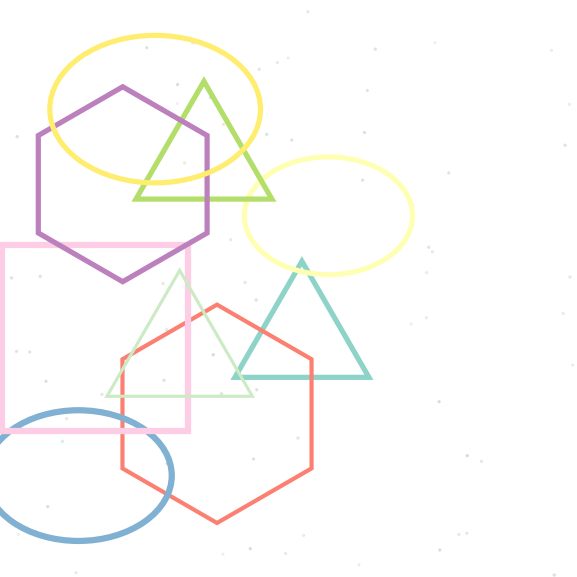[{"shape": "triangle", "thickness": 2.5, "radius": 0.67, "center": [0.523, 0.413]}, {"shape": "oval", "thickness": 2.5, "radius": 0.73, "center": [0.569, 0.626]}, {"shape": "hexagon", "thickness": 2, "radius": 0.95, "center": [0.376, 0.283]}, {"shape": "oval", "thickness": 3, "radius": 0.81, "center": [0.136, 0.176]}, {"shape": "triangle", "thickness": 2.5, "radius": 0.68, "center": [0.353, 0.722]}, {"shape": "square", "thickness": 3, "radius": 0.81, "center": [0.165, 0.413]}, {"shape": "hexagon", "thickness": 2.5, "radius": 0.84, "center": [0.212, 0.68]}, {"shape": "triangle", "thickness": 1.5, "radius": 0.73, "center": [0.311, 0.386]}, {"shape": "oval", "thickness": 2.5, "radius": 0.91, "center": [0.269, 0.81]}]